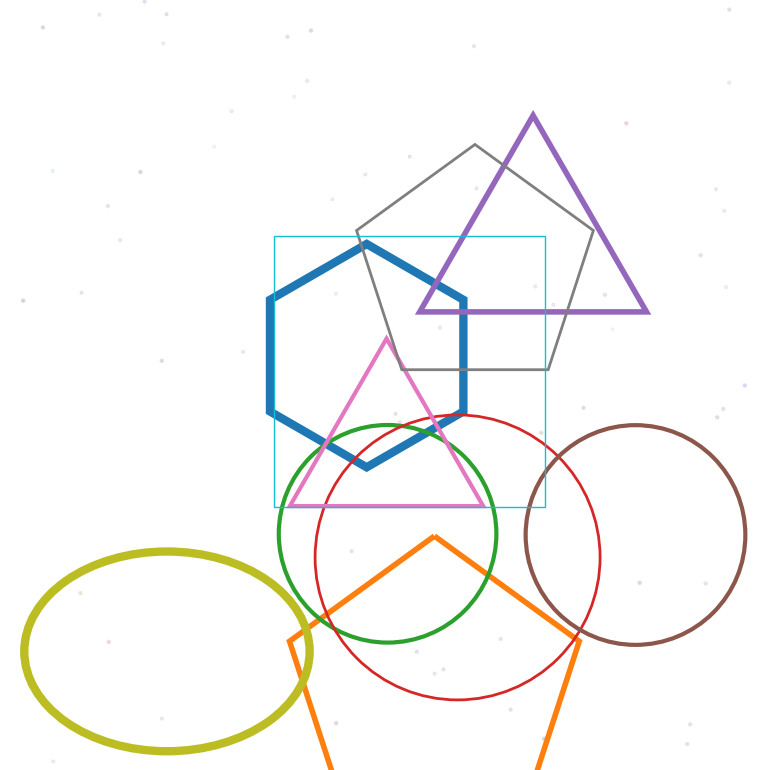[{"shape": "hexagon", "thickness": 3, "radius": 0.73, "center": [0.476, 0.538]}, {"shape": "pentagon", "thickness": 2, "radius": 0.99, "center": [0.564, 0.106]}, {"shape": "circle", "thickness": 1.5, "radius": 0.71, "center": [0.503, 0.307]}, {"shape": "circle", "thickness": 1, "radius": 0.93, "center": [0.594, 0.276]}, {"shape": "triangle", "thickness": 2, "radius": 0.85, "center": [0.692, 0.68]}, {"shape": "circle", "thickness": 1.5, "radius": 0.71, "center": [0.825, 0.305]}, {"shape": "triangle", "thickness": 1.5, "radius": 0.72, "center": [0.502, 0.415]}, {"shape": "pentagon", "thickness": 1, "radius": 0.81, "center": [0.617, 0.651]}, {"shape": "oval", "thickness": 3, "radius": 0.93, "center": [0.217, 0.154]}, {"shape": "square", "thickness": 0.5, "radius": 0.88, "center": [0.532, 0.518]}]